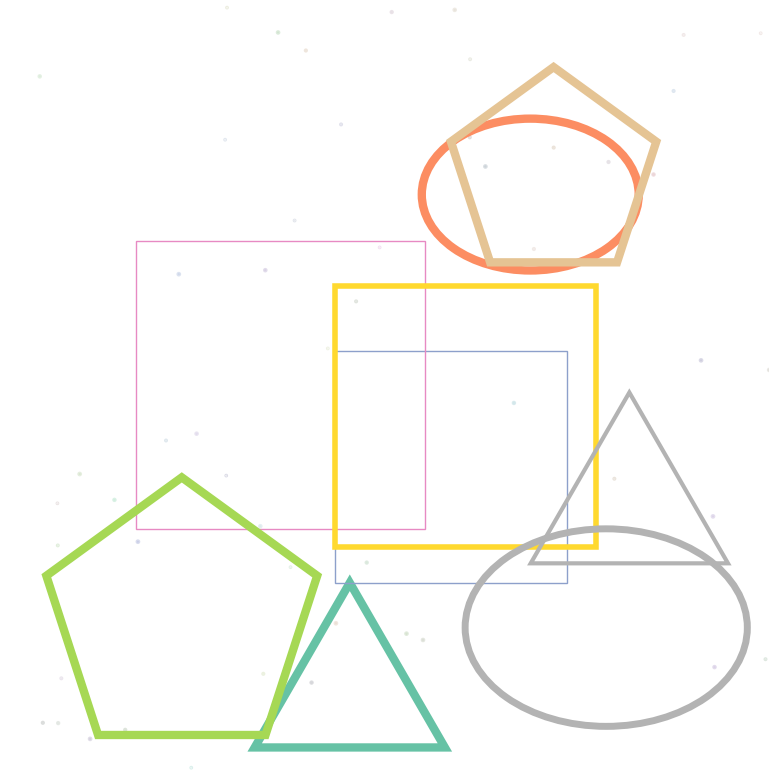[{"shape": "triangle", "thickness": 3, "radius": 0.71, "center": [0.454, 0.101]}, {"shape": "oval", "thickness": 3, "radius": 0.7, "center": [0.689, 0.747]}, {"shape": "square", "thickness": 0.5, "radius": 0.75, "center": [0.586, 0.393]}, {"shape": "square", "thickness": 0.5, "radius": 0.94, "center": [0.364, 0.5]}, {"shape": "pentagon", "thickness": 3, "radius": 0.92, "center": [0.236, 0.195]}, {"shape": "square", "thickness": 2, "radius": 0.85, "center": [0.604, 0.46]}, {"shape": "pentagon", "thickness": 3, "radius": 0.7, "center": [0.719, 0.773]}, {"shape": "triangle", "thickness": 1.5, "radius": 0.74, "center": [0.817, 0.342]}, {"shape": "oval", "thickness": 2.5, "radius": 0.92, "center": [0.787, 0.185]}]